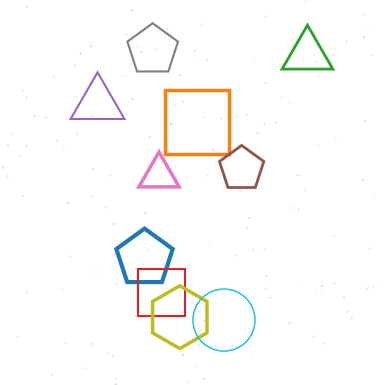[{"shape": "pentagon", "thickness": 3, "radius": 0.38, "center": [0.376, 0.329]}, {"shape": "square", "thickness": 2.5, "radius": 0.42, "center": [0.511, 0.684]}, {"shape": "triangle", "thickness": 2, "radius": 0.38, "center": [0.799, 0.859]}, {"shape": "square", "thickness": 1.5, "radius": 0.3, "center": [0.419, 0.24]}, {"shape": "triangle", "thickness": 1.5, "radius": 0.4, "center": [0.253, 0.731]}, {"shape": "pentagon", "thickness": 2, "radius": 0.3, "center": [0.628, 0.562]}, {"shape": "triangle", "thickness": 2.5, "radius": 0.3, "center": [0.413, 0.545]}, {"shape": "pentagon", "thickness": 1.5, "radius": 0.35, "center": [0.397, 0.87]}, {"shape": "hexagon", "thickness": 2.5, "radius": 0.41, "center": [0.467, 0.176]}, {"shape": "circle", "thickness": 1, "radius": 0.4, "center": [0.582, 0.169]}]